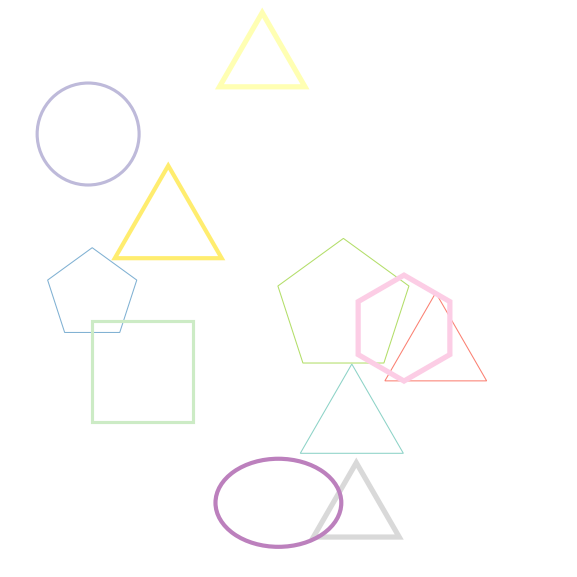[{"shape": "triangle", "thickness": 0.5, "radius": 0.52, "center": [0.609, 0.266]}, {"shape": "triangle", "thickness": 2.5, "radius": 0.43, "center": [0.454, 0.892]}, {"shape": "circle", "thickness": 1.5, "radius": 0.44, "center": [0.153, 0.767]}, {"shape": "triangle", "thickness": 0.5, "radius": 0.51, "center": [0.755, 0.39]}, {"shape": "pentagon", "thickness": 0.5, "radius": 0.41, "center": [0.16, 0.489]}, {"shape": "pentagon", "thickness": 0.5, "radius": 0.6, "center": [0.595, 0.467]}, {"shape": "hexagon", "thickness": 2.5, "radius": 0.46, "center": [0.7, 0.431]}, {"shape": "triangle", "thickness": 2.5, "radius": 0.43, "center": [0.617, 0.112]}, {"shape": "oval", "thickness": 2, "radius": 0.54, "center": [0.482, 0.129]}, {"shape": "square", "thickness": 1.5, "radius": 0.44, "center": [0.247, 0.356]}, {"shape": "triangle", "thickness": 2, "radius": 0.53, "center": [0.291, 0.605]}]